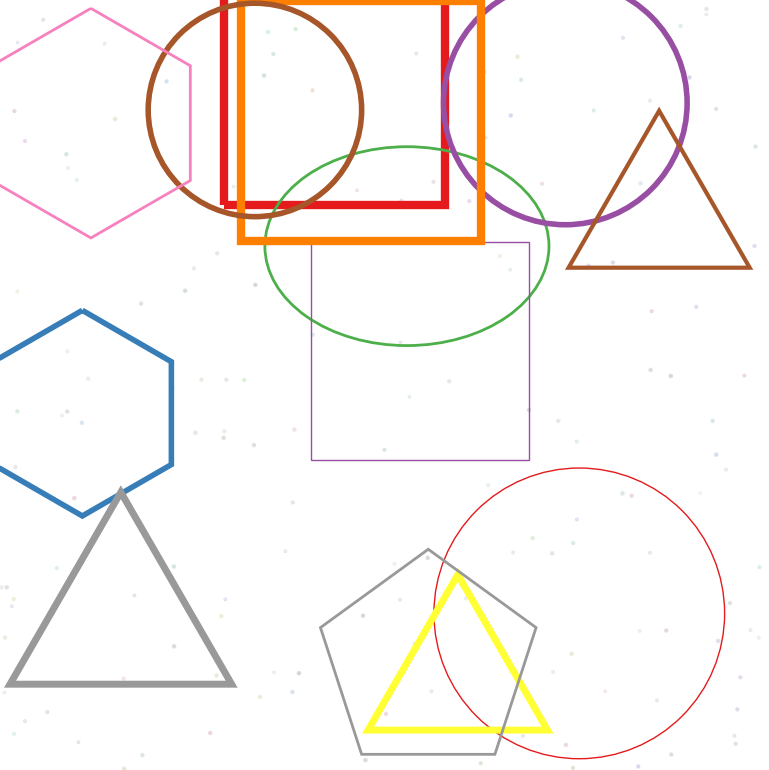[{"shape": "square", "thickness": 3, "radius": 0.72, "center": [0.434, 0.877]}, {"shape": "circle", "thickness": 0.5, "radius": 0.94, "center": [0.752, 0.203]}, {"shape": "hexagon", "thickness": 2, "radius": 0.67, "center": [0.107, 0.463]}, {"shape": "oval", "thickness": 1, "radius": 0.92, "center": [0.528, 0.68]}, {"shape": "square", "thickness": 0.5, "radius": 0.71, "center": [0.546, 0.544]}, {"shape": "circle", "thickness": 2, "radius": 0.79, "center": [0.734, 0.866]}, {"shape": "square", "thickness": 3, "radius": 0.78, "center": [0.468, 0.843]}, {"shape": "triangle", "thickness": 2.5, "radius": 0.67, "center": [0.595, 0.119]}, {"shape": "triangle", "thickness": 1.5, "radius": 0.68, "center": [0.856, 0.72]}, {"shape": "circle", "thickness": 2, "radius": 0.69, "center": [0.331, 0.857]}, {"shape": "hexagon", "thickness": 1, "radius": 0.75, "center": [0.118, 0.84]}, {"shape": "triangle", "thickness": 2.5, "radius": 0.83, "center": [0.157, 0.195]}, {"shape": "pentagon", "thickness": 1, "radius": 0.74, "center": [0.556, 0.139]}]